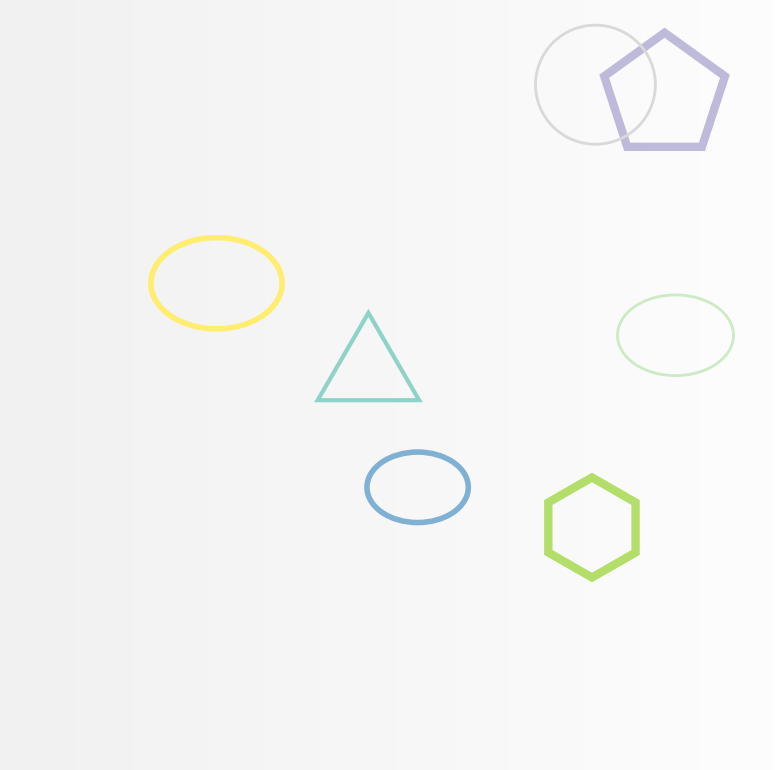[{"shape": "triangle", "thickness": 1.5, "radius": 0.38, "center": [0.475, 0.518]}, {"shape": "pentagon", "thickness": 3, "radius": 0.41, "center": [0.858, 0.876]}, {"shape": "oval", "thickness": 2, "radius": 0.33, "center": [0.539, 0.367]}, {"shape": "hexagon", "thickness": 3, "radius": 0.32, "center": [0.764, 0.315]}, {"shape": "circle", "thickness": 1, "radius": 0.39, "center": [0.768, 0.89]}, {"shape": "oval", "thickness": 1, "radius": 0.37, "center": [0.872, 0.565]}, {"shape": "oval", "thickness": 2, "radius": 0.42, "center": [0.279, 0.632]}]